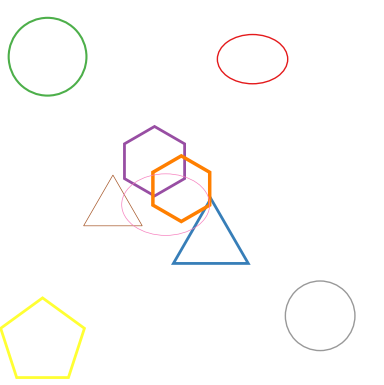[{"shape": "oval", "thickness": 1, "radius": 0.46, "center": [0.656, 0.846]}, {"shape": "triangle", "thickness": 2, "radius": 0.56, "center": [0.548, 0.372]}, {"shape": "circle", "thickness": 1.5, "radius": 0.51, "center": [0.124, 0.853]}, {"shape": "hexagon", "thickness": 2, "radius": 0.45, "center": [0.401, 0.581]}, {"shape": "hexagon", "thickness": 2.5, "radius": 0.43, "center": [0.471, 0.51]}, {"shape": "pentagon", "thickness": 2, "radius": 0.57, "center": [0.111, 0.112]}, {"shape": "triangle", "thickness": 0.5, "radius": 0.44, "center": [0.293, 0.457]}, {"shape": "oval", "thickness": 0.5, "radius": 0.57, "center": [0.43, 0.469]}, {"shape": "circle", "thickness": 1, "radius": 0.45, "center": [0.832, 0.18]}]